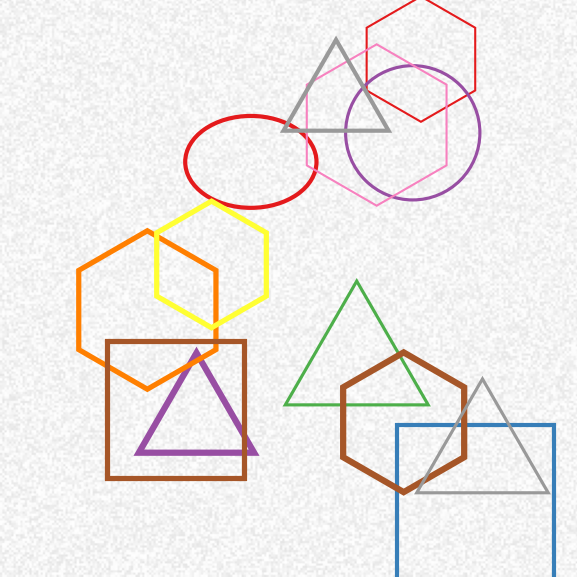[{"shape": "hexagon", "thickness": 1, "radius": 0.54, "center": [0.729, 0.897]}, {"shape": "oval", "thickness": 2, "radius": 0.57, "center": [0.434, 0.719]}, {"shape": "square", "thickness": 2, "radius": 0.68, "center": [0.824, 0.127]}, {"shape": "triangle", "thickness": 1.5, "radius": 0.71, "center": [0.618, 0.369]}, {"shape": "triangle", "thickness": 3, "radius": 0.58, "center": [0.34, 0.273]}, {"shape": "circle", "thickness": 1.5, "radius": 0.58, "center": [0.715, 0.769]}, {"shape": "hexagon", "thickness": 2.5, "radius": 0.69, "center": [0.255, 0.462]}, {"shape": "hexagon", "thickness": 2.5, "radius": 0.55, "center": [0.366, 0.541]}, {"shape": "square", "thickness": 2.5, "radius": 0.59, "center": [0.304, 0.29]}, {"shape": "hexagon", "thickness": 3, "radius": 0.6, "center": [0.699, 0.268]}, {"shape": "hexagon", "thickness": 1, "radius": 0.7, "center": [0.652, 0.783]}, {"shape": "triangle", "thickness": 1.5, "radius": 0.66, "center": [0.835, 0.212]}, {"shape": "triangle", "thickness": 2, "radius": 0.52, "center": [0.582, 0.825]}]